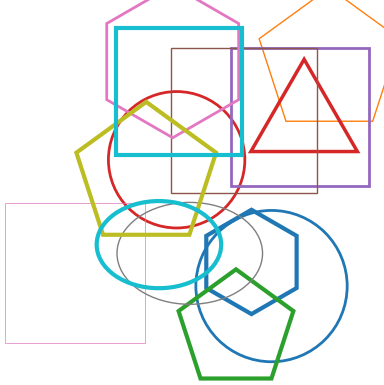[{"shape": "circle", "thickness": 2, "radius": 0.98, "center": [0.705, 0.257]}, {"shape": "hexagon", "thickness": 3, "radius": 0.68, "center": [0.653, 0.32]}, {"shape": "pentagon", "thickness": 1, "radius": 0.96, "center": [0.855, 0.84]}, {"shape": "pentagon", "thickness": 3, "radius": 0.78, "center": [0.613, 0.144]}, {"shape": "triangle", "thickness": 2.5, "radius": 0.8, "center": [0.79, 0.686]}, {"shape": "circle", "thickness": 2, "radius": 0.89, "center": [0.459, 0.585]}, {"shape": "square", "thickness": 2, "radius": 0.9, "center": [0.778, 0.696]}, {"shape": "square", "thickness": 1, "radius": 0.94, "center": [0.634, 0.687]}, {"shape": "hexagon", "thickness": 2, "radius": 0.99, "center": [0.449, 0.84]}, {"shape": "square", "thickness": 0.5, "radius": 0.91, "center": [0.195, 0.29]}, {"shape": "oval", "thickness": 1, "radius": 0.95, "center": [0.493, 0.342]}, {"shape": "pentagon", "thickness": 3, "radius": 0.95, "center": [0.38, 0.545]}, {"shape": "oval", "thickness": 3, "radius": 0.81, "center": [0.413, 0.365]}, {"shape": "square", "thickness": 3, "radius": 0.82, "center": [0.465, 0.762]}]